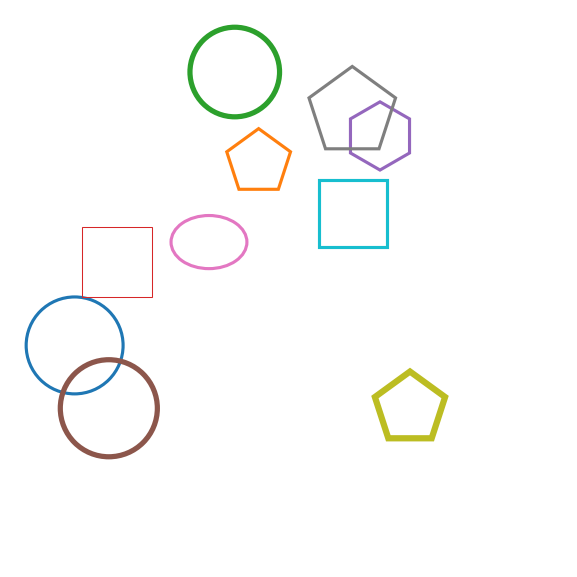[{"shape": "circle", "thickness": 1.5, "radius": 0.42, "center": [0.129, 0.401]}, {"shape": "pentagon", "thickness": 1.5, "radius": 0.29, "center": [0.448, 0.718]}, {"shape": "circle", "thickness": 2.5, "radius": 0.39, "center": [0.407, 0.874]}, {"shape": "square", "thickness": 0.5, "radius": 0.3, "center": [0.203, 0.545]}, {"shape": "hexagon", "thickness": 1.5, "radius": 0.3, "center": [0.658, 0.764]}, {"shape": "circle", "thickness": 2.5, "radius": 0.42, "center": [0.188, 0.292]}, {"shape": "oval", "thickness": 1.5, "radius": 0.33, "center": [0.362, 0.58]}, {"shape": "pentagon", "thickness": 1.5, "radius": 0.39, "center": [0.61, 0.805]}, {"shape": "pentagon", "thickness": 3, "radius": 0.32, "center": [0.71, 0.292]}, {"shape": "square", "thickness": 1.5, "radius": 0.29, "center": [0.611, 0.63]}]